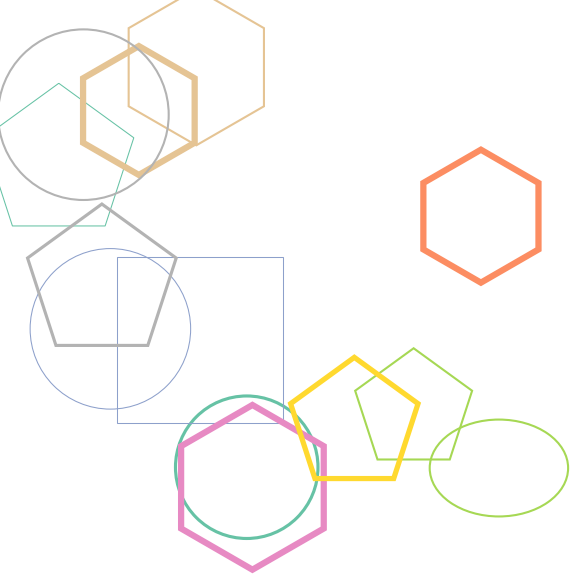[{"shape": "circle", "thickness": 1.5, "radius": 0.62, "center": [0.427, 0.19]}, {"shape": "pentagon", "thickness": 0.5, "radius": 0.68, "center": [0.102, 0.718]}, {"shape": "hexagon", "thickness": 3, "radius": 0.58, "center": [0.833, 0.625]}, {"shape": "square", "thickness": 0.5, "radius": 0.72, "center": [0.346, 0.41]}, {"shape": "circle", "thickness": 0.5, "radius": 0.69, "center": [0.191, 0.43]}, {"shape": "hexagon", "thickness": 3, "radius": 0.71, "center": [0.437, 0.155]}, {"shape": "pentagon", "thickness": 1, "radius": 0.53, "center": [0.716, 0.29]}, {"shape": "oval", "thickness": 1, "radius": 0.6, "center": [0.864, 0.189]}, {"shape": "pentagon", "thickness": 2.5, "radius": 0.58, "center": [0.614, 0.264]}, {"shape": "hexagon", "thickness": 1, "radius": 0.68, "center": [0.34, 0.883]}, {"shape": "hexagon", "thickness": 3, "radius": 0.56, "center": [0.24, 0.808]}, {"shape": "circle", "thickness": 1, "radius": 0.74, "center": [0.144, 0.801]}, {"shape": "pentagon", "thickness": 1.5, "radius": 0.68, "center": [0.176, 0.51]}]